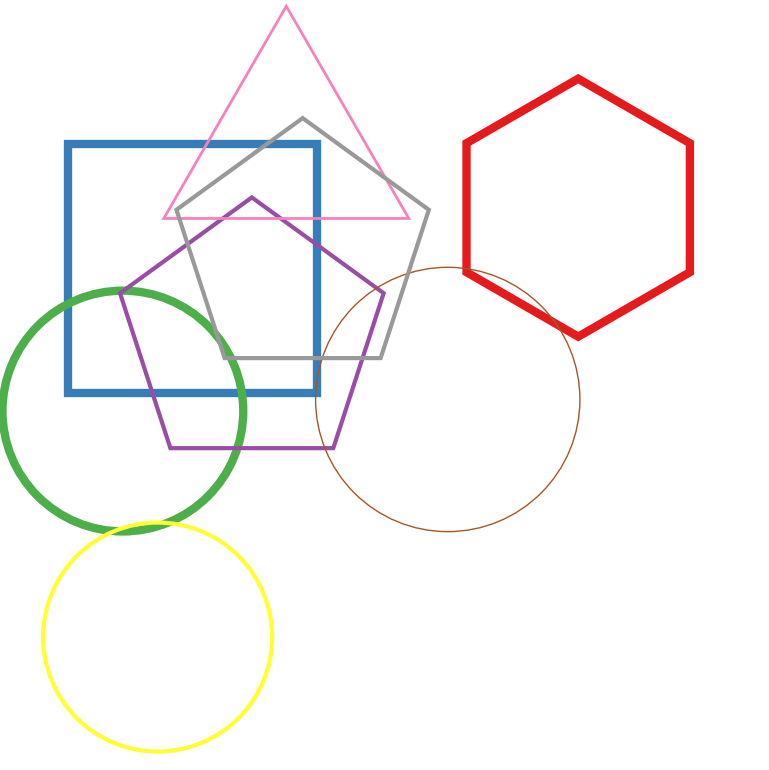[{"shape": "hexagon", "thickness": 3, "radius": 0.84, "center": [0.751, 0.73]}, {"shape": "square", "thickness": 3, "radius": 0.81, "center": [0.25, 0.651]}, {"shape": "circle", "thickness": 3, "radius": 0.78, "center": [0.16, 0.466]}, {"shape": "pentagon", "thickness": 1.5, "radius": 0.9, "center": [0.327, 0.564]}, {"shape": "circle", "thickness": 1.5, "radius": 0.74, "center": [0.205, 0.173]}, {"shape": "circle", "thickness": 0.5, "radius": 0.86, "center": [0.581, 0.481]}, {"shape": "triangle", "thickness": 1, "radius": 0.92, "center": [0.372, 0.808]}, {"shape": "pentagon", "thickness": 1.5, "radius": 0.86, "center": [0.393, 0.674]}]